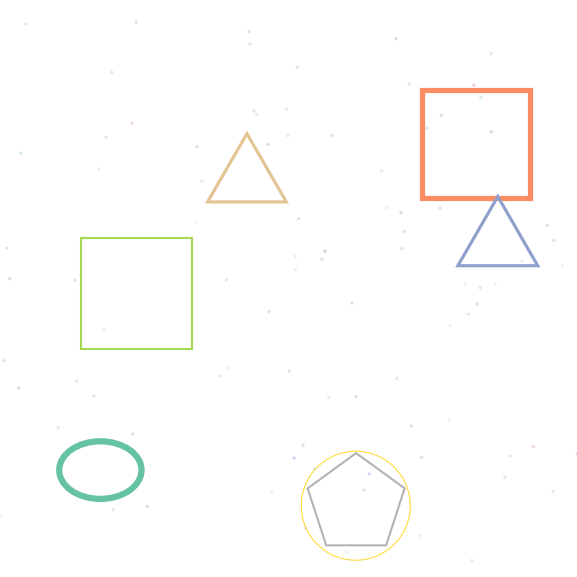[{"shape": "oval", "thickness": 3, "radius": 0.36, "center": [0.174, 0.185]}, {"shape": "square", "thickness": 2.5, "radius": 0.47, "center": [0.824, 0.75]}, {"shape": "triangle", "thickness": 1.5, "radius": 0.4, "center": [0.862, 0.579]}, {"shape": "square", "thickness": 1, "radius": 0.48, "center": [0.236, 0.491]}, {"shape": "circle", "thickness": 0.5, "radius": 0.47, "center": [0.616, 0.123]}, {"shape": "triangle", "thickness": 1.5, "radius": 0.39, "center": [0.428, 0.689]}, {"shape": "pentagon", "thickness": 1, "radius": 0.44, "center": [0.617, 0.126]}]